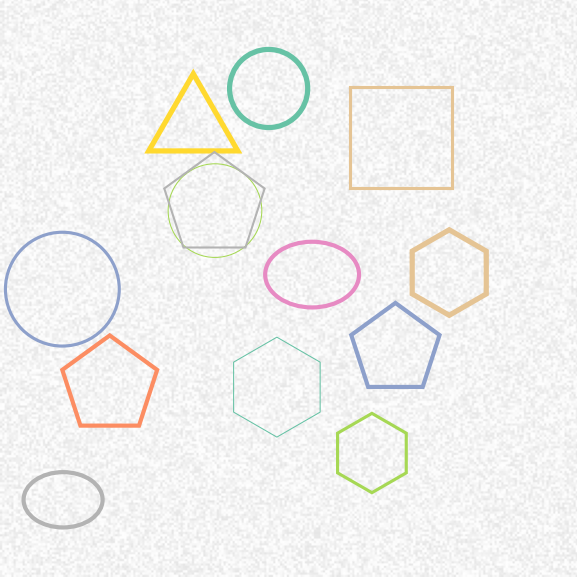[{"shape": "hexagon", "thickness": 0.5, "radius": 0.43, "center": [0.479, 0.329]}, {"shape": "circle", "thickness": 2.5, "radius": 0.34, "center": [0.465, 0.846]}, {"shape": "pentagon", "thickness": 2, "radius": 0.43, "center": [0.19, 0.332]}, {"shape": "circle", "thickness": 1.5, "radius": 0.49, "center": [0.108, 0.498]}, {"shape": "pentagon", "thickness": 2, "radius": 0.4, "center": [0.685, 0.394]}, {"shape": "oval", "thickness": 2, "radius": 0.41, "center": [0.54, 0.524]}, {"shape": "hexagon", "thickness": 1.5, "radius": 0.34, "center": [0.644, 0.215]}, {"shape": "circle", "thickness": 0.5, "radius": 0.41, "center": [0.372, 0.634]}, {"shape": "triangle", "thickness": 2.5, "radius": 0.45, "center": [0.335, 0.782]}, {"shape": "hexagon", "thickness": 2.5, "radius": 0.37, "center": [0.778, 0.527]}, {"shape": "square", "thickness": 1.5, "radius": 0.44, "center": [0.695, 0.761]}, {"shape": "pentagon", "thickness": 1, "radius": 0.46, "center": [0.371, 0.644]}, {"shape": "oval", "thickness": 2, "radius": 0.34, "center": [0.109, 0.134]}]